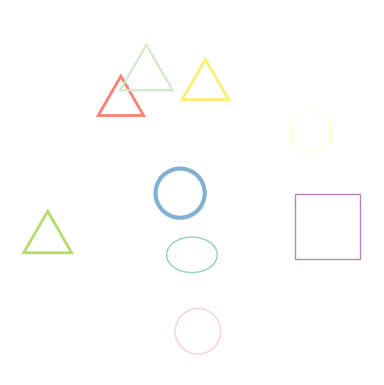[{"shape": "oval", "thickness": 1, "radius": 0.33, "center": [0.499, 0.338]}, {"shape": "hexagon", "thickness": 0.5, "radius": 0.3, "center": [0.806, 0.66]}, {"shape": "triangle", "thickness": 2, "radius": 0.34, "center": [0.314, 0.734]}, {"shape": "circle", "thickness": 3, "radius": 0.32, "center": [0.468, 0.498]}, {"shape": "triangle", "thickness": 2, "radius": 0.36, "center": [0.124, 0.379]}, {"shape": "circle", "thickness": 1, "radius": 0.3, "center": [0.514, 0.139]}, {"shape": "square", "thickness": 1, "radius": 0.42, "center": [0.85, 0.411]}, {"shape": "triangle", "thickness": 1.5, "radius": 0.39, "center": [0.38, 0.805]}, {"shape": "triangle", "thickness": 2, "radius": 0.35, "center": [0.533, 0.776]}]